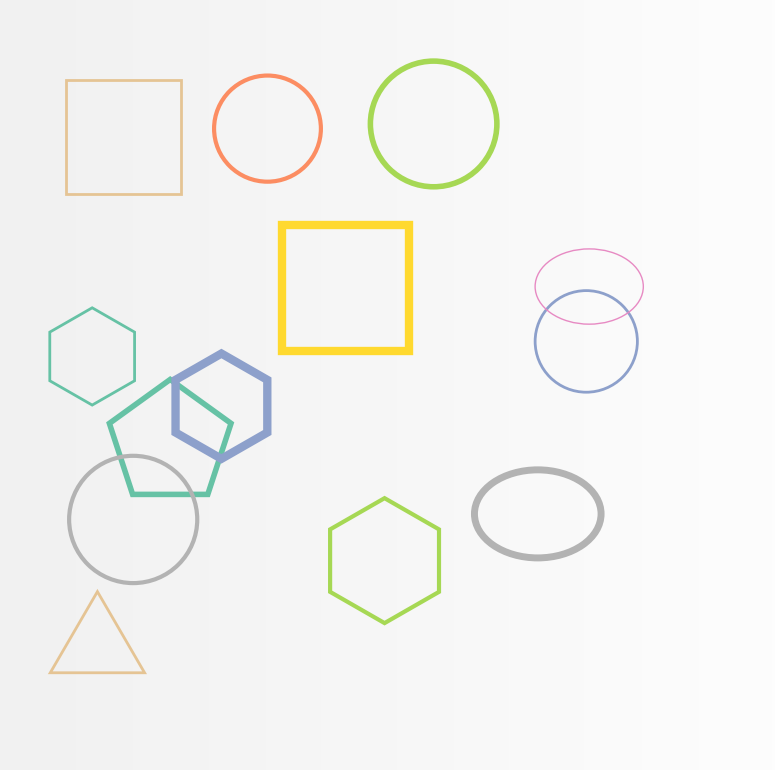[{"shape": "hexagon", "thickness": 1, "radius": 0.32, "center": [0.119, 0.537]}, {"shape": "pentagon", "thickness": 2, "radius": 0.41, "center": [0.22, 0.425]}, {"shape": "circle", "thickness": 1.5, "radius": 0.34, "center": [0.345, 0.833]}, {"shape": "hexagon", "thickness": 3, "radius": 0.34, "center": [0.286, 0.472]}, {"shape": "circle", "thickness": 1, "radius": 0.33, "center": [0.756, 0.557]}, {"shape": "oval", "thickness": 0.5, "radius": 0.35, "center": [0.76, 0.628]}, {"shape": "circle", "thickness": 2, "radius": 0.41, "center": [0.56, 0.839]}, {"shape": "hexagon", "thickness": 1.5, "radius": 0.41, "center": [0.496, 0.272]}, {"shape": "square", "thickness": 3, "radius": 0.41, "center": [0.445, 0.626]}, {"shape": "square", "thickness": 1, "radius": 0.37, "center": [0.159, 0.822]}, {"shape": "triangle", "thickness": 1, "radius": 0.35, "center": [0.126, 0.161]}, {"shape": "circle", "thickness": 1.5, "radius": 0.41, "center": [0.172, 0.325]}, {"shape": "oval", "thickness": 2.5, "radius": 0.41, "center": [0.694, 0.333]}]